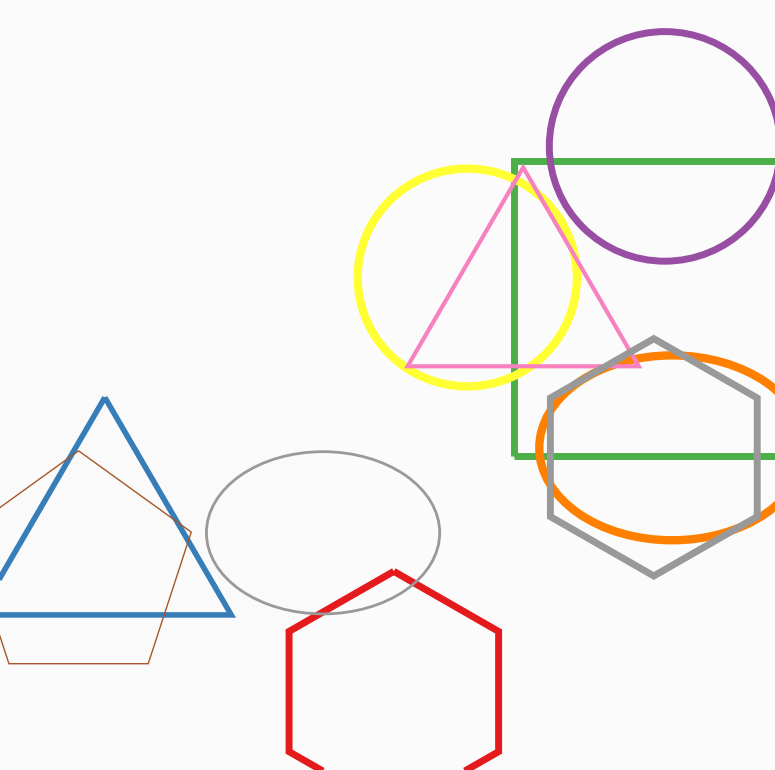[{"shape": "hexagon", "thickness": 2.5, "radius": 0.78, "center": [0.508, 0.102]}, {"shape": "triangle", "thickness": 2, "radius": 0.94, "center": [0.135, 0.296]}, {"shape": "square", "thickness": 2.5, "radius": 0.96, "center": [0.855, 0.6]}, {"shape": "circle", "thickness": 2.5, "radius": 0.75, "center": [0.858, 0.81]}, {"shape": "oval", "thickness": 3, "radius": 0.86, "center": [0.867, 0.418]}, {"shape": "circle", "thickness": 3, "radius": 0.71, "center": [0.603, 0.64]}, {"shape": "pentagon", "thickness": 0.5, "radius": 0.76, "center": [0.101, 0.262]}, {"shape": "triangle", "thickness": 1.5, "radius": 0.86, "center": [0.675, 0.61]}, {"shape": "oval", "thickness": 1, "radius": 0.75, "center": [0.417, 0.308]}, {"shape": "hexagon", "thickness": 2.5, "radius": 0.77, "center": [0.844, 0.406]}]